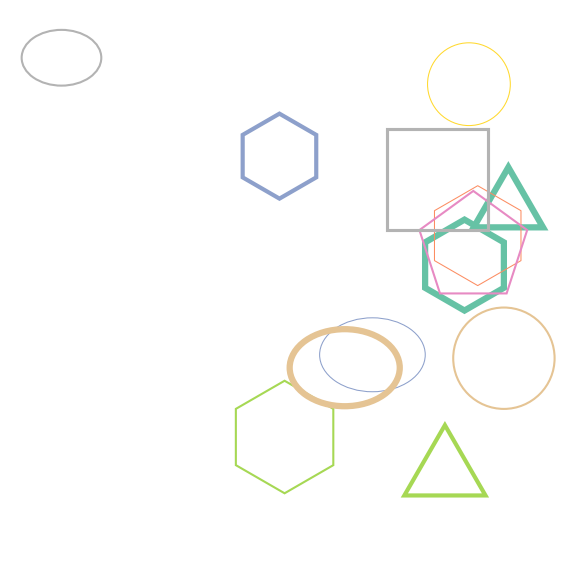[{"shape": "hexagon", "thickness": 3, "radius": 0.39, "center": [0.804, 0.54]}, {"shape": "triangle", "thickness": 3, "radius": 0.35, "center": [0.88, 0.64]}, {"shape": "hexagon", "thickness": 0.5, "radius": 0.43, "center": [0.827, 0.591]}, {"shape": "hexagon", "thickness": 2, "radius": 0.37, "center": [0.484, 0.729]}, {"shape": "oval", "thickness": 0.5, "radius": 0.46, "center": [0.645, 0.385]}, {"shape": "pentagon", "thickness": 1, "radius": 0.49, "center": [0.82, 0.57]}, {"shape": "triangle", "thickness": 2, "radius": 0.41, "center": [0.77, 0.182]}, {"shape": "hexagon", "thickness": 1, "radius": 0.49, "center": [0.493, 0.242]}, {"shape": "circle", "thickness": 0.5, "radius": 0.36, "center": [0.812, 0.853]}, {"shape": "circle", "thickness": 1, "radius": 0.44, "center": [0.873, 0.379]}, {"shape": "oval", "thickness": 3, "radius": 0.48, "center": [0.597, 0.362]}, {"shape": "square", "thickness": 1.5, "radius": 0.43, "center": [0.758, 0.688]}, {"shape": "oval", "thickness": 1, "radius": 0.34, "center": [0.106, 0.899]}]